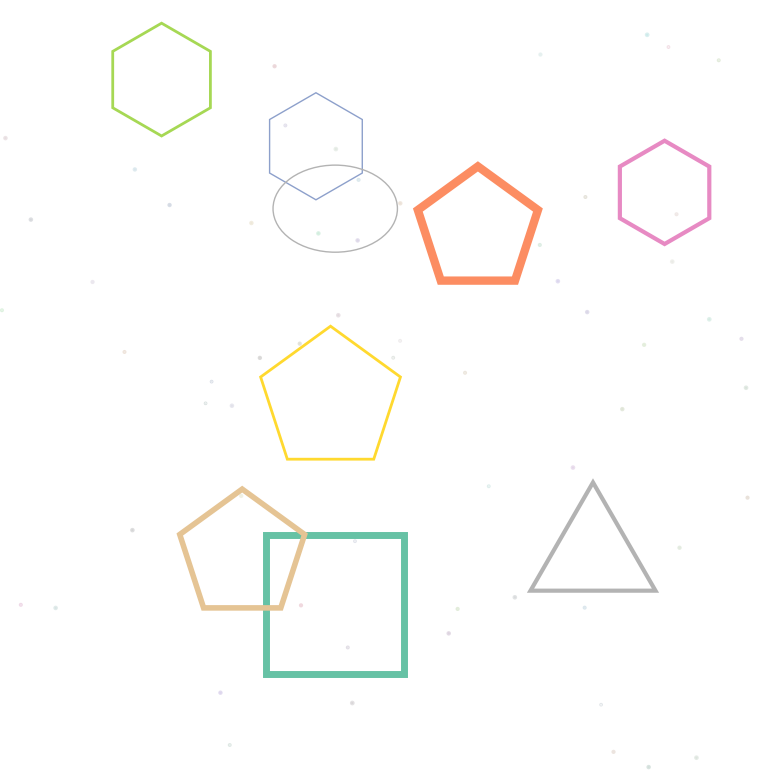[{"shape": "square", "thickness": 2.5, "radius": 0.45, "center": [0.435, 0.215]}, {"shape": "pentagon", "thickness": 3, "radius": 0.41, "center": [0.621, 0.702]}, {"shape": "hexagon", "thickness": 0.5, "radius": 0.35, "center": [0.41, 0.81]}, {"shape": "hexagon", "thickness": 1.5, "radius": 0.34, "center": [0.863, 0.75]}, {"shape": "hexagon", "thickness": 1, "radius": 0.37, "center": [0.21, 0.897]}, {"shape": "pentagon", "thickness": 1, "radius": 0.48, "center": [0.429, 0.481]}, {"shape": "pentagon", "thickness": 2, "radius": 0.43, "center": [0.315, 0.28]}, {"shape": "oval", "thickness": 0.5, "radius": 0.4, "center": [0.435, 0.729]}, {"shape": "triangle", "thickness": 1.5, "radius": 0.47, "center": [0.77, 0.28]}]